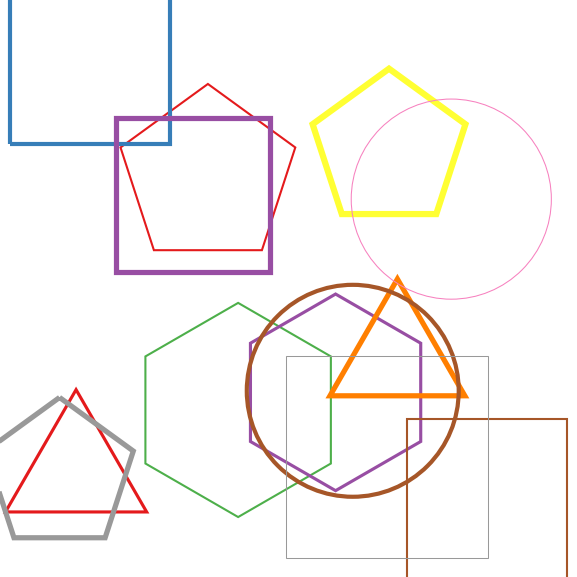[{"shape": "pentagon", "thickness": 1, "radius": 0.8, "center": [0.36, 0.695]}, {"shape": "triangle", "thickness": 1.5, "radius": 0.71, "center": [0.132, 0.183]}, {"shape": "square", "thickness": 2, "radius": 0.7, "center": [0.156, 0.89]}, {"shape": "hexagon", "thickness": 1, "radius": 0.93, "center": [0.412, 0.289]}, {"shape": "square", "thickness": 2.5, "radius": 0.67, "center": [0.335, 0.661]}, {"shape": "hexagon", "thickness": 1.5, "radius": 0.85, "center": [0.581, 0.32]}, {"shape": "triangle", "thickness": 2.5, "radius": 0.67, "center": [0.688, 0.381]}, {"shape": "pentagon", "thickness": 3, "radius": 0.7, "center": [0.674, 0.741]}, {"shape": "circle", "thickness": 2, "radius": 0.92, "center": [0.611, 0.322]}, {"shape": "square", "thickness": 1, "radius": 0.69, "center": [0.843, 0.136]}, {"shape": "circle", "thickness": 0.5, "radius": 0.87, "center": [0.781, 0.654]}, {"shape": "square", "thickness": 0.5, "radius": 0.88, "center": [0.67, 0.208]}, {"shape": "pentagon", "thickness": 2.5, "radius": 0.67, "center": [0.103, 0.177]}]